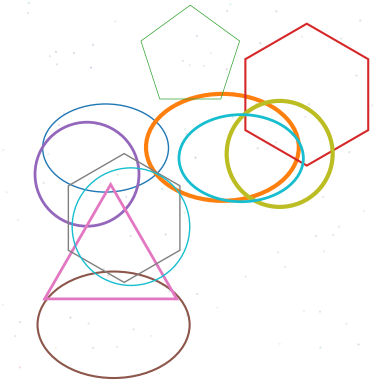[{"shape": "oval", "thickness": 1, "radius": 0.82, "center": [0.274, 0.616]}, {"shape": "oval", "thickness": 3, "radius": 0.99, "center": [0.578, 0.617]}, {"shape": "pentagon", "thickness": 0.5, "radius": 0.67, "center": [0.494, 0.852]}, {"shape": "hexagon", "thickness": 1.5, "radius": 0.92, "center": [0.797, 0.754]}, {"shape": "circle", "thickness": 2, "radius": 0.68, "center": [0.226, 0.548]}, {"shape": "oval", "thickness": 1.5, "radius": 0.99, "center": [0.295, 0.156]}, {"shape": "triangle", "thickness": 2, "radius": 0.99, "center": [0.287, 0.323]}, {"shape": "hexagon", "thickness": 1, "radius": 0.84, "center": [0.322, 0.434]}, {"shape": "circle", "thickness": 3, "radius": 0.69, "center": [0.726, 0.6]}, {"shape": "circle", "thickness": 1, "radius": 0.76, "center": [0.34, 0.411]}, {"shape": "oval", "thickness": 2, "radius": 0.81, "center": [0.626, 0.589]}]